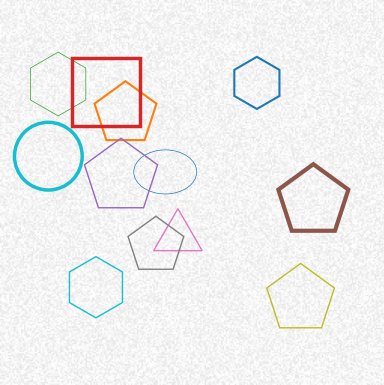[{"shape": "hexagon", "thickness": 1.5, "radius": 0.34, "center": [0.667, 0.785]}, {"shape": "oval", "thickness": 0.5, "radius": 0.41, "center": [0.429, 0.553]}, {"shape": "pentagon", "thickness": 1.5, "radius": 0.42, "center": [0.326, 0.705]}, {"shape": "hexagon", "thickness": 0.5, "radius": 0.41, "center": [0.151, 0.782]}, {"shape": "square", "thickness": 2.5, "radius": 0.44, "center": [0.275, 0.76]}, {"shape": "pentagon", "thickness": 1, "radius": 0.5, "center": [0.314, 0.541]}, {"shape": "pentagon", "thickness": 3, "radius": 0.48, "center": [0.814, 0.478]}, {"shape": "triangle", "thickness": 1, "radius": 0.36, "center": [0.462, 0.385]}, {"shape": "pentagon", "thickness": 1, "radius": 0.38, "center": [0.405, 0.362]}, {"shape": "pentagon", "thickness": 1, "radius": 0.46, "center": [0.781, 0.223]}, {"shape": "circle", "thickness": 2.5, "radius": 0.44, "center": [0.126, 0.594]}, {"shape": "hexagon", "thickness": 1, "radius": 0.4, "center": [0.249, 0.254]}]